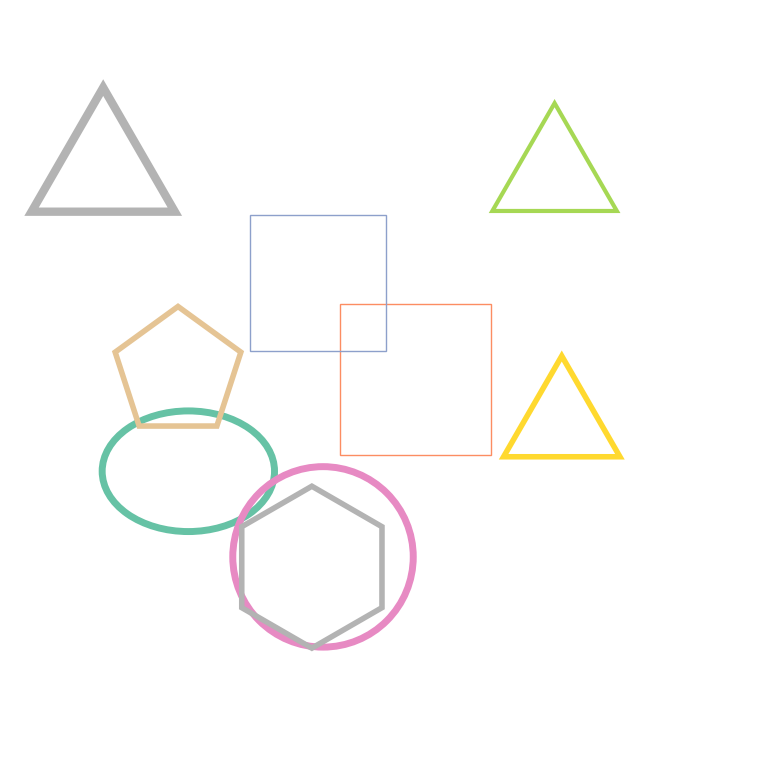[{"shape": "oval", "thickness": 2.5, "radius": 0.56, "center": [0.245, 0.388]}, {"shape": "square", "thickness": 0.5, "radius": 0.49, "center": [0.539, 0.508]}, {"shape": "square", "thickness": 0.5, "radius": 0.44, "center": [0.413, 0.632]}, {"shape": "circle", "thickness": 2.5, "radius": 0.59, "center": [0.419, 0.277]}, {"shape": "triangle", "thickness": 1.5, "radius": 0.47, "center": [0.72, 0.773]}, {"shape": "triangle", "thickness": 2, "radius": 0.44, "center": [0.73, 0.45]}, {"shape": "pentagon", "thickness": 2, "radius": 0.43, "center": [0.231, 0.516]}, {"shape": "hexagon", "thickness": 2, "radius": 0.53, "center": [0.405, 0.263]}, {"shape": "triangle", "thickness": 3, "radius": 0.54, "center": [0.134, 0.779]}]